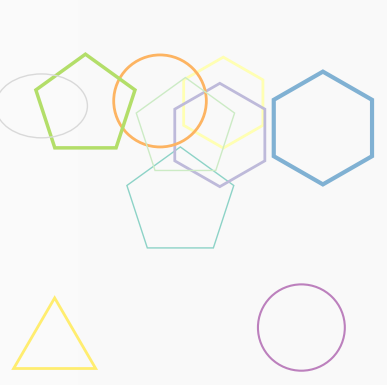[{"shape": "pentagon", "thickness": 1, "radius": 0.73, "center": [0.465, 0.473]}, {"shape": "hexagon", "thickness": 2, "radius": 0.59, "center": [0.576, 0.734]}, {"shape": "hexagon", "thickness": 2, "radius": 0.67, "center": [0.567, 0.649]}, {"shape": "hexagon", "thickness": 3, "radius": 0.73, "center": [0.833, 0.668]}, {"shape": "circle", "thickness": 2, "radius": 0.6, "center": [0.413, 0.738]}, {"shape": "pentagon", "thickness": 2.5, "radius": 0.67, "center": [0.22, 0.725]}, {"shape": "oval", "thickness": 1, "radius": 0.59, "center": [0.107, 0.725]}, {"shape": "circle", "thickness": 1.5, "radius": 0.56, "center": [0.778, 0.149]}, {"shape": "pentagon", "thickness": 1, "radius": 0.67, "center": [0.478, 0.665]}, {"shape": "triangle", "thickness": 2, "radius": 0.61, "center": [0.141, 0.104]}]